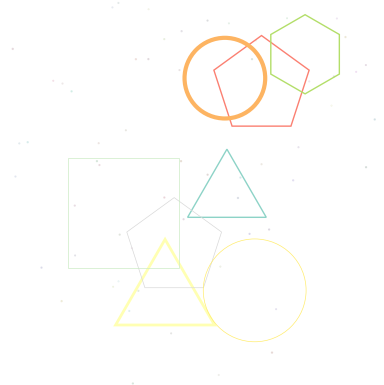[{"shape": "triangle", "thickness": 1, "radius": 0.59, "center": [0.589, 0.495]}, {"shape": "triangle", "thickness": 2, "radius": 0.74, "center": [0.429, 0.23]}, {"shape": "pentagon", "thickness": 1, "radius": 0.65, "center": [0.679, 0.778]}, {"shape": "circle", "thickness": 3, "radius": 0.52, "center": [0.584, 0.797]}, {"shape": "hexagon", "thickness": 1, "radius": 0.51, "center": [0.792, 0.859]}, {"shape": "pentagon", "thickness": 0.5, "radius": 0.65, "center": [0.452, 0.357]}, {"shape": "square", "thickness": 0.5, "radius": 0.72, "center": [0.321, 0.447]}, {"shape": "circle", "thickness": 0.5, "radius": 0.67, "center": [0.662, 0.246]}]